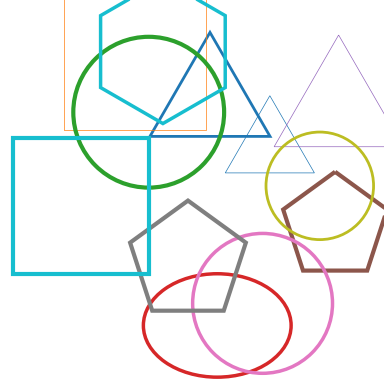[{"shape": "triangle", "thickness": 2, "radius": 0.9, "center": [0.545, 0.736]}, {"shape": "triangle", "thickness": 0.5, "radius": 0.67, "center": [0.701, 0.618]}, {"shape": "square", "thickness": 0.5, "radius": 0.92, "center": [0.352, 0.848]}, {"shape": "circle", "thickness": 3, "radius": 0.98, "center": [0.386, 0.709]}, {"shape": "oval", "thickness": 2.5, "radius": 0.96, "center": [0.564, 0.155]}, {"shape": "triangle", "thickness": 0.5, "radius": 0.97, "center": [0.88, 0.716]}, {"shape": "pentagon", "thickness": 3, "radius": 0.71, "center": [0.87, 0.412]}, {"shape": "circle", "thickness": 2.5, "radius": 0.91, "center": [0.682, 0.212]}, {"shape": "pentagon", "thickness": 3, "radius": 0.79, "center": [0.488, 0.321]}, {"shape": "circle", "thickness": 2, "radius": 0.7, "center": [0.831, 0.517]}, {"shape": "square", "thickness": 3, "radius": 0.88, "center": [0.211, 0.465]}, {"shape": "hexagon", "thickness": 2.5, "radius": 0.93, "center": [0.423, 0.866]}]